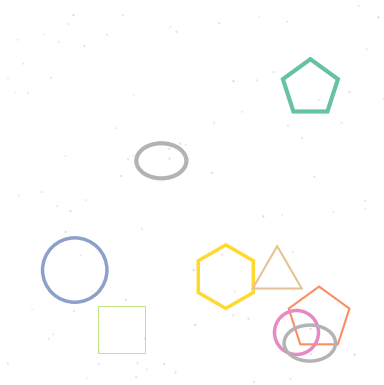[{"shape": "pentagon", "thickness": 3, "radius": 0.38, "center": [0.806, 0.771]}, {"shape": "pentagon", "thickness": 1.5, "radius": 0.41, "center": [0.829, 0.173]}, {"shape": "circle", "thickness": 2.5, "radius": 0.42, "center": [0.194, 0.299]}, {"shape": "circle", "thickness": 2.5, "radius": 0.29, "center": [0.77, 0.136]}, {"shape": "square", "thickness": 0.5, "radius": 0.31, "center": [0.316, 0.145]}, {"shape": "hexagon", "thickness": 2.5, "radius": 0.41, "center": [0.586, 0.281]}, {"shape": "triangle", "thickness": 1.5, "radius": 0.37, "center": [0.72, 0.287]}, {"shape": "oval", "thickness": 3, "radius": 0.33, "center": [0.419, 0.582]}, {"shape": "oval", "thickness": 2.5, "radius": 0.33, "center": [0.805, 0.109]}]